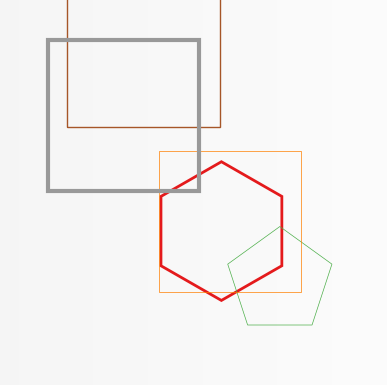[{"shape": "hexagon", "thickness": 2, "radius": 0.9, "center": [0.571, 0.4]}, {"shape": "pentagon", "thickness": 0.5, "radius": 0.71, "center": [0.722, 0.27]}, {"shape": "square", "thickness": 0.5, "radius": 0.92, "center": [0.593, 0.425]}, {"shape": "square", "thickness": 1, "radius": 0.99, "center": [0.371, 0.867]}, {"shape": "square", "thickness": 3, "radius": 0.98, "center": [0.318, 0.7]}]